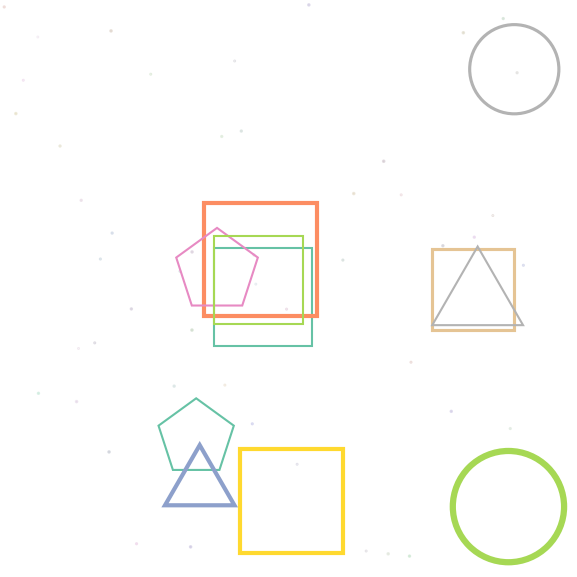[{"shape": "square", "thickness": 1, "radius": 0.43, "center": [0.456, 0.485]}, {"shape": "pentagon", "thickness": 1, "radius": 0.34, "center": [0.34, 0.241]}, {"shape": "square", "thickness": 2, "radius": 0.49, "center": [0.451, 0.55]}, {"shape": "triangle", "thickness": 2, "radius": 0.35, "center": [0.346, 0.159]}, {"shape": "pentagon", "thickness": 1, "radius": 0.37, "center": [0.376, 0.53]}, {"shape": "circle", "thickness": 3, "radius": 0.48, "center": [0.88, 0.122]}, {"shape": "square", "thickness": 1, "radius": 0.38, "center": [0.448, 0.514]}, {"shape": "square", "thickness": 2, "radius": 0.45, "center": [0.505, 0.132]}, {"shape": "square", "thickness": 1.5, "radius": 0.35, "center": [0.818, 0.498]}, {"shape": "circle", "thickness": 1.5, "radius": 0.39, "center": [0.891, 0.879]}, {"shape": "triangle", "thickness": 1, "radius": 0.45, "center": [0.827, 0.481]}]